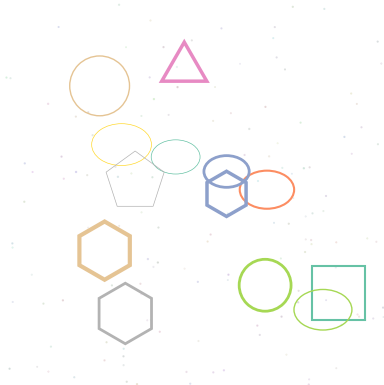[{"shape": "oval", "thickness": 0.5, "radius": 0.32, "center": [0.456, 0.592]}, {"shape": "square", "thickness": 1.5, "radius": 0.35, "center": [0.88, 0.239]}, {"shape": "oval", "thickness": 1.5, "radius": 0.35, "center": [0.693, 0.507]}, {"shape": "hexagon", "thickness": 2.5, "radius": 0.29, "center": [0.588, 0.496]}, {"shape": "oval", "thickness": 2, "radius": 0.29, "center": [0.588, 0.555]}, {"shape": "triangle", "thickness": 2.5, "radius": 0.34, "center": [0.479, 0.823]}, {"shape": "oval", "thickness": 1, "radius": 0.38, "center": [0.839, 0.195]}, {"shape": "circle", "thickness": 2, "radius": 0.34, "center": [0.689, 0.259]}, {"shape": "oval", "thickness": 0.5, "radius": 0.39, "center": [0.316, 0.624]}, {"shape": "circle", "thickness": 1, "radius": 0.39, "center": [0.259, 0.777]}, {"shape": "hexagon", "thickness": 3, "radius": 0.38, "center": [0.272, 0.349]}, {"shape": "pentagon", "thickness": 0.5, "radius": 0.4, "center": [0.351, 0.528]}, {"shape": "hexagon", "thickness": 2, "radius": 0.39, "center": [0.325, 0.186]}]